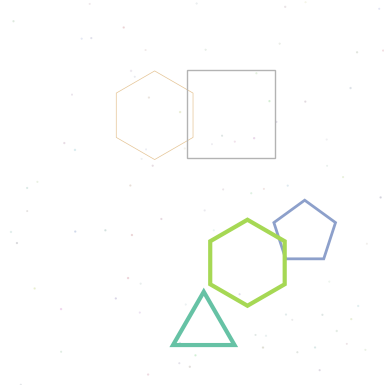[{"shape": "triangle", "thickness": 3, "radius": 0.46, "center": [0.529, 0.15]}, {"shape": "pentagon", "thickness": 2, "radius": 0.42, "center": [0.791, 0.396]}, {"shape": "hexagon", "thickness": 3, "radius": 0.56, "center": [0.643, 0.318]}, {"shape": "hexagon", "thickness": 0.5, "radius": 0.58, "center": [0.402, 0.701]}, {"shape": "square", "thickness": 1, "radius": 0.57, "center": [0.6, 0.705]}]